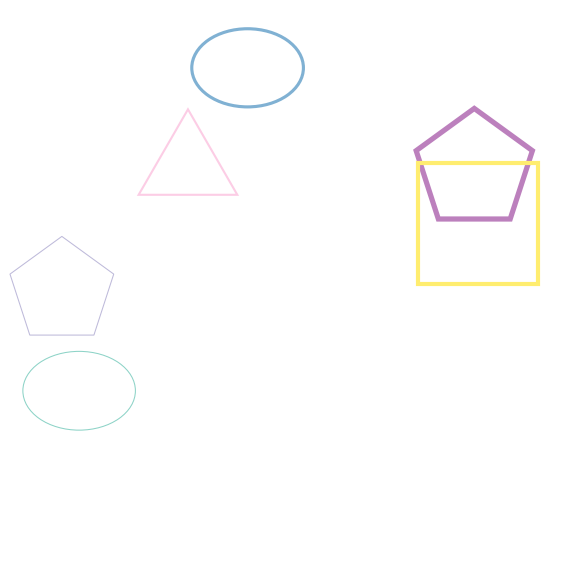[{"shape": "oval", "thickness": 0.5, "radius": 0.49, "center": [0.137, 0.323]}, {"shape": "pentagon", "thickness": 0.5, "radius": 0.47, "center": [0.107, 0.495]}, {"shape": "oval", "thickness": 1.5, "radius": 0.48, "center": [0.429, 0.882]}, {"shape": "triangle", "thickness": 1, "radius": 0.49, "center": [0.325, 0.711]}, {"shape": "pentagon", "thickness": 2.5, "radius": 0.53, "center": [0.821, 0.706]}, {"shape": "square", "thickness": 2, "radius": 0.52, "center": [0.827, 0.612]}]